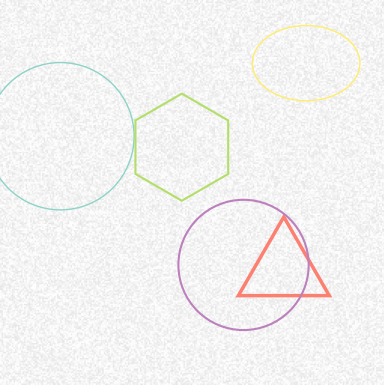[{"shape": "circle", "thickness": 1, "radius": 0.96, "center": [0.157, 0.646]}, {"shape": "triangle", "thickness": 2.5, "radius": 0.68, "center": [0.737, 0.3]}, {"shape": "hexagon", "thickness": 1.5, "radius": 0.7, "center": [0.472, 0.618]}, {"shape": "circle", "thickness": 1.5, "radius": 0.85, "center": [0.633, 0.312]}, {"shape": "oval", "thickness": 1, "radius": 0.7, "center": [0.795, 0.836]}]